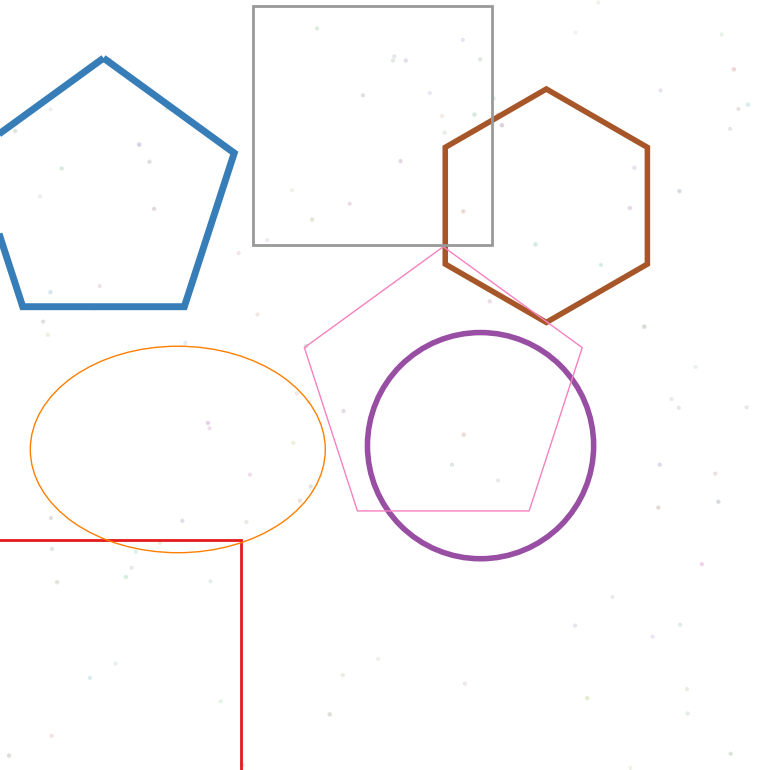[{"shape": "square", "thickness": 1, "radius": 0.81, "center": [0.15, 0.136]}, {"shape": "pentagon", "thickness": 2.5, "radius": 0.89, "center": [0.134, 0.746]}, {"shape": "circle", "thickness": 2, "radius": 0.73, "center": [0.624, 0.421]}, {"shape": "oval", "thickness": 0.5, "radius": 0.96, "center": [0.231, 0.416]}, {"shape": "hexagon", "thickness": 2, "radius": 0.76, "center": [0.71, 0.733]}, {"shape": "pentagon", "thickness": 0.5, "radius": 0.95, "center": [0.576, 0.49]}, {"shape": "square", "thickness": 1, "radius": 0.78, "center": [0.484, 0.837]}]